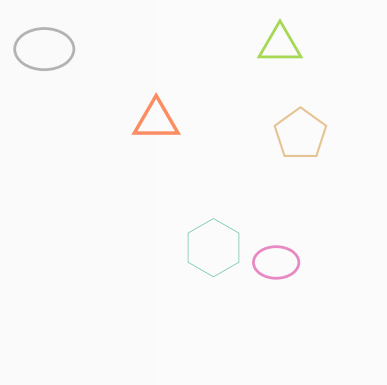[{"shape": "hexagon", "thickness": 0.5, "radius": 0.38, "center": [0.551, 0.357]}, {"shape": "triangle", "thickness": 2.5, "radius": 0.33, "center": [0.403, 0.687]}, {"shape": "oval", "thickness": 2, "radius": 0.29, "center": [0.713, 0.318]}, {"shape": "triangle", "thickness": 2, "radius": 0.31, "center": [0.723, 0.883]}, {"shape": "pentagon", "thickness": 1.5, "radius": 0.35, "center": [0.775, 0.651]}, {"shape": "oval", "thickness": 2, "radius": 0.38, "center": [0.114, 0.872]}]